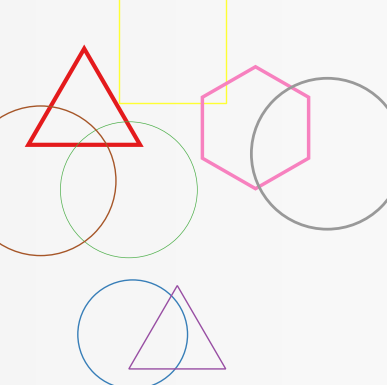[{"shape": "triangle", "thickness": 3, "radius": 0.83, "center": [0.217, 0.707]}, {"shape": "circle", "thickness": 1, "radius": 0.71, "center": [0.342, 0.131]}, {"shape": "circle", "thickness": 0.5, "radius": 0.88, "center": [0.333, 0.507]}, {"shape": "triangle", "thickness": 1, "radius": 0.72, "center": [0.458, 0.114]}, {"shape": "square", "thickness": 1, "radius": 0.69, "center": [0.445, 0.872]}, {"shape": "circle", "thickness": 1, "radius": 0.97, "center": [0.105, 0.53]}, {"shape": "hexagon", "thickness": 2.5, "radius": 0.79, "center": [0.659, 0.668]}, {"shape": "circle", "thickness": 2, "radius": 0.98, "center": [0.845, 0.601]}]